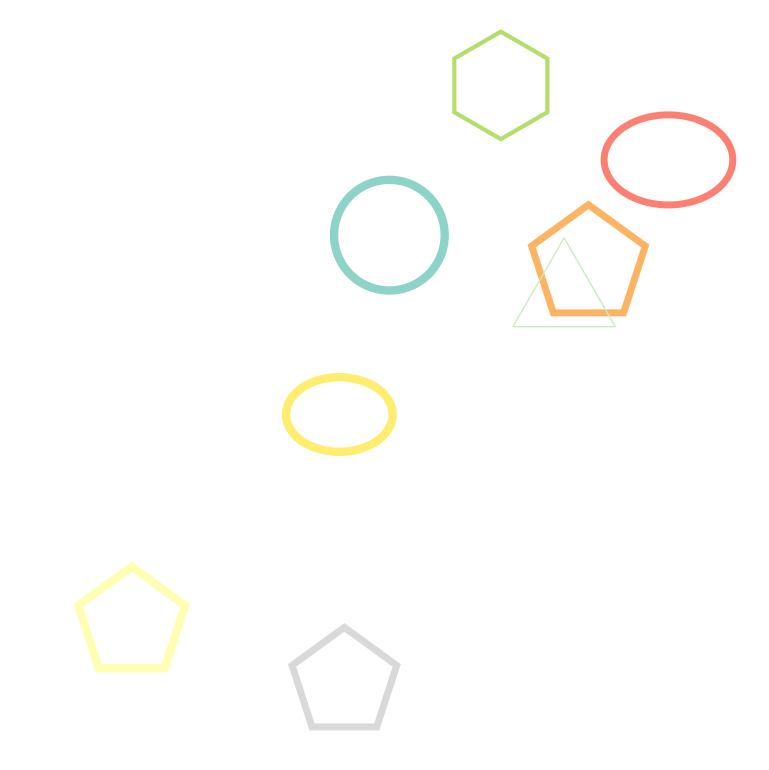[{"shape": "circle", "thickness": 3, "radius": 0.36, "center": [0.506, 0.695]}, {"shape": "pentagon", "thickness": 3, "radius": 0.36, "center": [0.171, 0.191]}, {"shape": "oval", "thickness": 2.5, "radius": 0.42, "center": [0.868, 0.792]}, {"shape": "pentagon", "thickness": 2.5, "radius": 0.39, "center": [0.764, 0.656]}, {"shape": "hexagon", "thickness": 1.5, "radius": 0.35, "center": [0.65, 0.889]}, {"shape": "pentagon", "thickness": 2.5, "radius": 0.36, "center": [0.447, 0.114]}, {"shape": "triangle", "thickness": 0.5, "radius": 0.38, "center": [0.733, 0.614]}, {"shape": "oval", "thickness": 3, "radius": 0.35, "center": [0.441, 0.462]}]